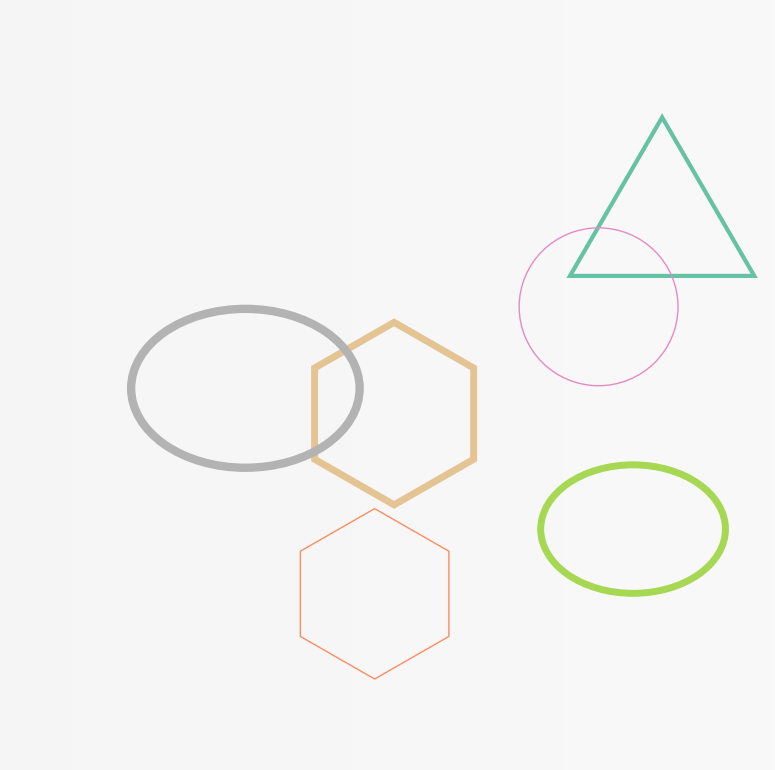[{"shape": "triangle", "thickness": 1.5, "radius": 0.69, "center": [0.854, 0.71]}, {"shape": "hexagon", "thickness": 0.5, "radius": 0.55, "center": [0.483, 0.229]}, {"shape": "circle", "thickness": 0.5, "radius": 0.51, "center": [0.772, 0.602]}, {"shape": "oval", "thickness": 2.5, "radius": 0.6, "center": [0.817, 0.313]}, {"shape": "hexagon", "thickness": 2.5, "radius": 0.59, "center": [0.509, 0.463]}, {"shape": "oval", "thickness": 3, "radius": 0.74, "center": [0.317, 0.496]}]